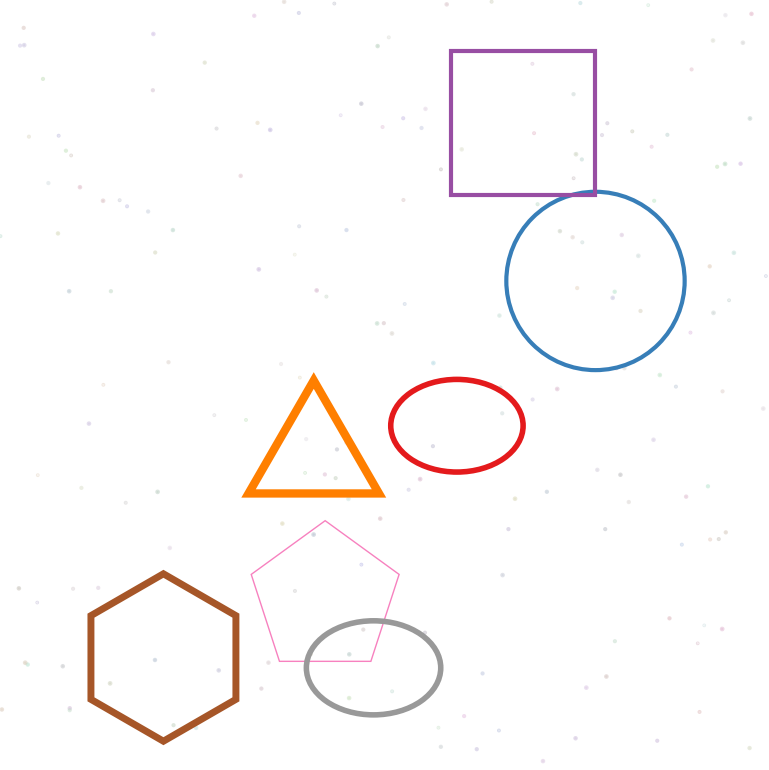[{"shape": "oval", "thickness": 2, "radius": 0.43, "center": [0.593, 0.447]}, {"shape": "circle", "thickness": 1.5, "radius": 0.58, "center": [0.773, 0.635]}, {"shape": "square", "thickness": 1.5, "radius": 0.47, "center": [0.679, 0.84]}, {"shape": "triangle", "thickness": 3, "radius": 0.49, "center": [0.407, 0.408]}, {"shape": "hexagon", "thickness": 2.5, "radius": 0.54, "center": [0.212, 0.146]}, {"shape": "pentagon", "thickness": 0.5, "radius": 0.5, "center": [0.422, 0.223]}, {"shape": "oval", "thickness": 2, "radius": 0.44, "center": [0.485, 0.133]}]